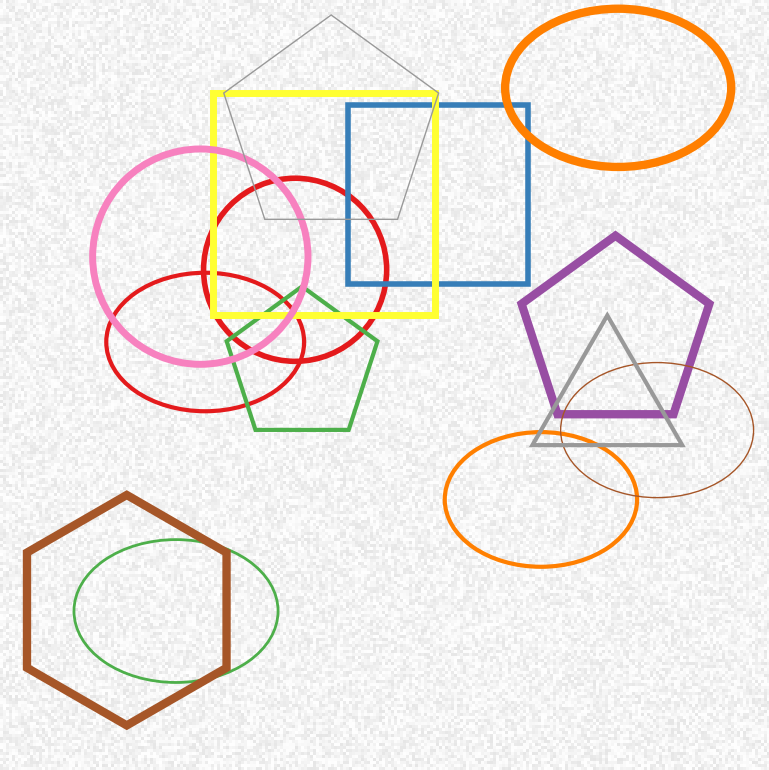[{"shape": "circle", "thickness": 2, "radius": 0.59, "center": [0.383, 0.65]}, {"shape": "oval", "thickness": 1.5, "radius": 0.64, "center": [0.266, 0.556]}, {"shape": "square", "thickness": 2, "radius": 0.58, "center": [0.569, 0.747]}, {"shape": "oval", "thickness": 1, "radius": 0.66, "center": [0.229, 0.206]}, {"shape": "pentagon", "thickness": 1.5, "radius": 0.51, "center": [0.392, 0.525]}, {"shape": "pentagon", "thickness": 3, "radius": 0.64, "center": [0.799, 0.566]}, {"shape": "oval", "thickness": 3, "radius": 0.73, "center": [0.803, 0.886]}, {"shape": "oval", "thickness": 1.5, "radius": 0.62, "center": [0.703, 0.351]}, {"shape": "square", "thickness": 2.5, "radius": 0.72, "center": [0.421, 0.735]}, {"shape": "hexagon", "thickness": 3, "radius": 0.75, "center": [0.165, 0.208]}, {"shape": "oval", "thickness": 0.5, "radius": 0.63, "center": [0.853, 0.441]}, {"shape": "circle", "thickness": 2.5, "radius": 0.7, "center": [0.26, 0.667]}, {"shape": "pentagon", "thickness": 0.5, "radius": 0.73, "center": [0.43, 0.834]}, {"shape": "triangle", "thickness": 1.5, "radius": 0.56, "center": [0.789, 0.478]}]